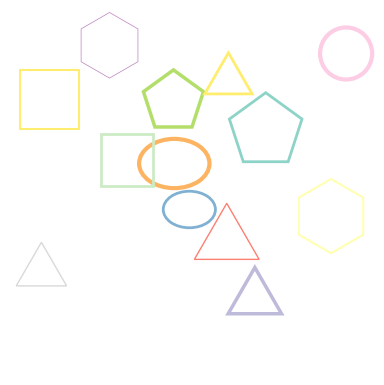[{"shape": "pentagon", "thickness": 2, "radius": 0.5, "center": [0.69, 0.66]}, {"shape": "hexagon", "thickness": 1.5, "radius": 0.48, "center": [0.86, 0.439]}, {"shape": "triangle", "thickness": 2.5, "radius": 0.4, "center": [0.662, 0.225]}, {"shape": "triangle", "thickness": 1, "radius": 0.49, "center": [0.589, 0.375]}, {"shape": "oval", "thickness": 2, "radius": 0.34, "center": [0.492, 0.456]}, {"shape": "oval", "thickness": 3, "radius": 0.46, "center": [0.453, 0.575]}, {"shape": "pentagon", "thickness": 2.5, "radius": 0.41, "center": [0.451, 0.736]}, {"shape": "circle", "thickness": 3, "radius": 0.34, "center": [0.899, 0.861]}, {"shape": "triangle", "thickness": 1, "radius": 0.38, "center": [0.108, 0.295]}, {"shape": "hexagon", "thickness": 0.5, "radius": 0.43, "center": [0.284, 0.882]}, {"shape": "square", "thickness": 2, "radius": 0.34, "center": [0.329, 0.585]}, {"shape": "triangle", "thickness": 2, "radius": 0.36, "center": [0.593, 0.792]}, {"shape": "square", "thickness": 1.5, "radius": 0.38, "center": [0.129, 0.741]}]